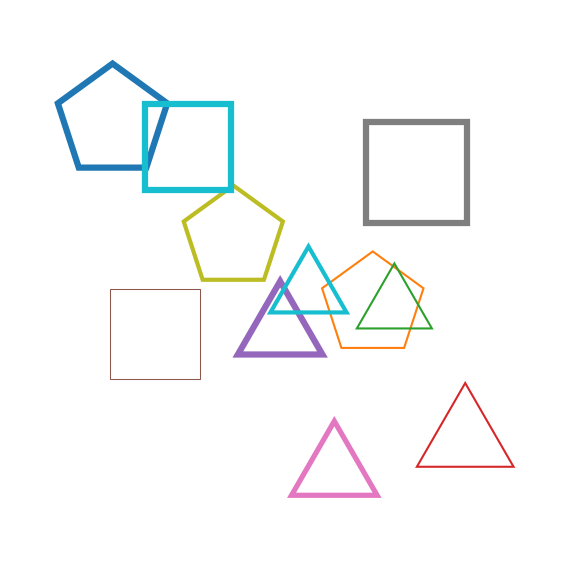[{"shape": "pentagon", "thickness": 3, "radius": 0.5, "center": [0.195, 0.789]}, {"shape": "pentagon", "thickness": 1, "radius": 0.46, "center": [0.645, 0.471]}, {"shape": "triangle", "thickness": 1, "radius": 0.38, "center": [0.683, 0.468]}, {"shape": "triangle", "thickness": 1, "radius": 0.48, "center": [0.806, 0.239]}, {"shape": "triangle", "thickness": 3, "radius": 0.42, "center": [0.485, 0.428]}, {"shape": "square", "thickness": 0.5, "radius": 0.39, "center": [0.268, 0.421]}, {"shape": "triangle", "thickness": 2.5, "radius": 0.43, "center": [0.579, 0.184]}, {"shape": "square", "thickness": 3, "radius": 0.44, "center": [0.721, 0.701]}, {"shape": "pentagon", "thickness": 2, "radius": 0.45, "center": [0.404, 0.588]}, {"shape": "triangle", "thickness": 2, "radius": 0.38, "center": [0.534, 0.496]}, {"shape": "square", "thickness": 3, "radius": 0.37, "center": [0.326, 0.745]}]